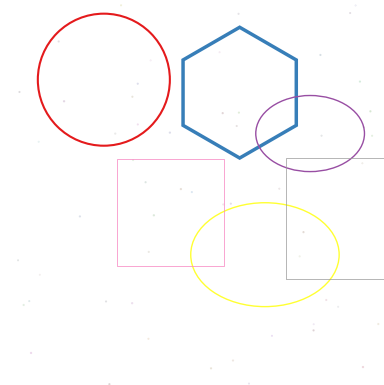[{"shape": "circle", "thickness": 1.5, "radius": 0.86, "center": [0.27, 0.793]}, {"shape": "hexagon", "thickness": 2.5, "radius": 0.85, "center": [0.623, 0.759]}, {"shape": "oval", "thickness": 1, "radius": 0.71, "center": [0.806, 0.653]}, {"shape": "oval", "thickness": 1, "radius": 0.96, "center": [0.688, 0.339]}, {"shape": "square", "thickness": 0.5, "radius": 0.69, "center": [0.444, 0.448]}, {"shape": "square", "thickness": 0.5, "radius": 0.79, "center": [0.9, 0.433]}]